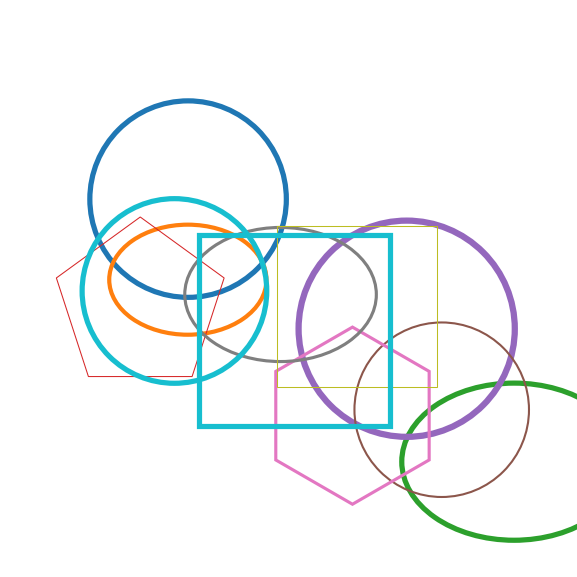[{"shape": "circle", "thickness": 2.5, "radius": 0.85, "center": [0.326, 0.654]}, {"shape": "oval", "thickness": 2, "radius": 0.68, "center": [0.325, 0.515]}, {"shape": "oval", "thickness": 2.5, "radius": 0.97, "center": [0.89, 0.2]}, {"shape": "pentagon", "thickness": 0.5, "radius": 0.76, "center": [0.243, 0.471]}, {"shape": "circle", "thickness": 3, "radius": 0.94, "center": [0.704, 0.43]}, {"shape": "circle", "thickness": 1, "radius": 0.76, "center": [0.765, 0.29]}, {"shape": "hexagon", "thickness": 1.5, "radius": 0.77, "center": [0.61, 0.279]}, {"shape": "oval", "thickness": 1.5, "radius": 0.83, "center": [0.486, 0.489]}, {"shape": "square", "thickness": 0.5, "radius": 0.69, "center": [0.618, 0.468]}, {"shape": "square", "thickness": 2.5, "radius": 0.83, "center": [0.51, 0.426]}, {"shape": "circle", "thickness": 2.5, "radius": 0.8, "center": [0.302, 0.495]}]